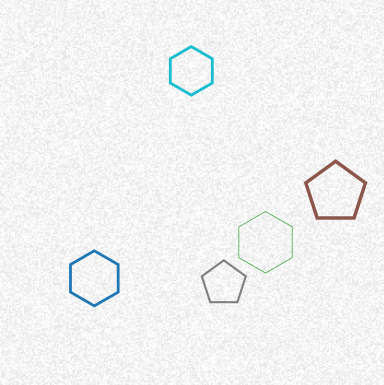[{"shape": "hexagon", "thickness": 2, "radius": 0.36, "center": [0.245, 0.277]}, {"shape": "hexagon", "thickness": 0.5, "radius": 0.4, "center": [0.69, 0.371]}, {"shape": "pentagon", "thickness": 2.5, "radius": 0.41, "center": [0.872, 0.5]}, {"shape": "pentagon", "thickness": 1.5, "radius": 0.3, "center": [0.581, 0.264]}, {"shape": "hexagon", "thickness": 2, "radius": 0.32, "center": [0.497, 0.816]}]